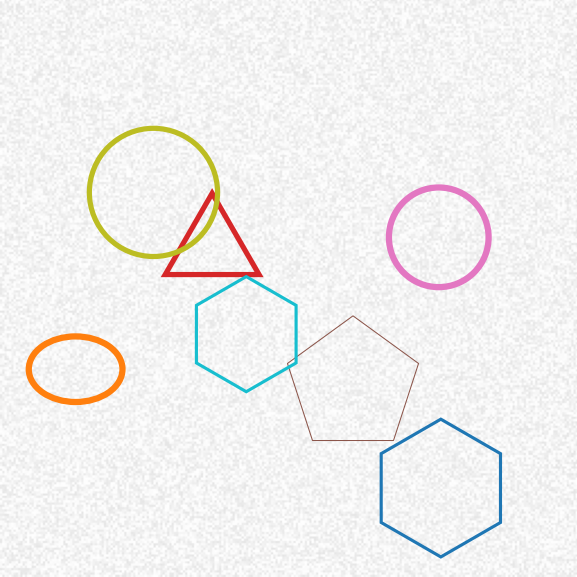[{"shape": "hexagon", "thickness": 1.5, "radius": 0.6, "center": [0.763, 0.154]}, {"shape": "oval", "thickness": 3, "radius": 0.41, "center": [0.131, 0.36]}, {"shape": "triangle", "thickness": 2.5, "radius": 0.47, "center": [0.367, 0.571]}, {"shape": "pentagon", "thickness": 0.5, "radius": 0.6, "center": [0.611, 0.333]}, {"shape": "circle", "thickness": 3, "radius": 0.43, "center": [0.76, 0.588]}, {"shape": "circle", "thickness": 2.5, "radius": 0.55, "center": [0.266, 0.666]}, {"shape": "hexagon", "thickness": 1.5, "radius": 0.5, "center": [0.426, 0.421]}]